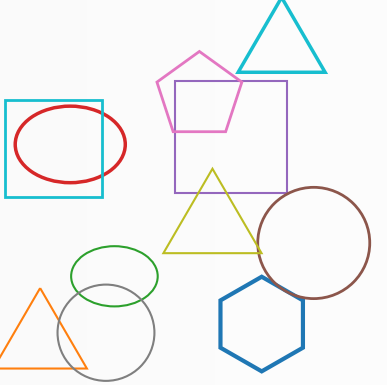[{"shape": "hexagon", "thickness": 3, "radius": 0.61, "center": [0.675, 0.158]}, {"shape": "triangle", "thickness": 1.5, "radius": 0.7, "center": [0.104, 0.112]}, {"shape": "oval", "thickness": 1.5, "radius": 0.56, "center": [0.295, 0.282]}, {"shape": "oval", "thickness": 2.5, "radius": 0.71, "center": [0.181, 0.625]}, {"shape": "square", "thickness": 1.5, "radius": 0.73, "center": [0.596, 0.644]}, {"shape": "circle", "thickness": 2, "radius": 0.72, "center": [0.81, 0.369]}, {"shape": "pentagon", "thickness": 2, "radius": 0.58, "center": [0.515, 0.751]}, {"shape": "circle", "thickness": 1.5, "radius": 0.63, "center": [0.274, 0.136]}, {"shape": "triangle", "thickness": 1.5, "radius": 0.73, "center": [0.548, 0.416]}, {"shape": "square", "thickness": 2, "radius": 0.63, "center": [0.138, 0.614]}, {"shape": "triangle", "thickness": 2.5, "radius": 0.65, "center": [0.727, 0.877]}]